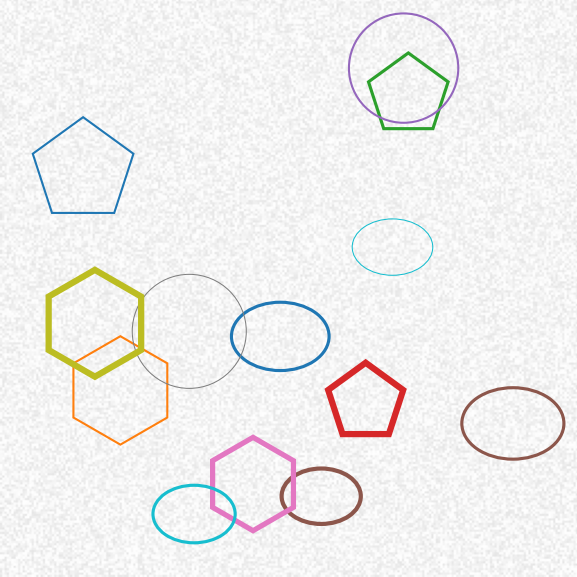[{"shape": "pentagon", "thickness": 1, "radius": 0.46, "center": [0.144, 0.705]}, {"shape": "oval", "thickness": 1.5, "radius": 0.42, "center": [0.485, 0.417]}, {"shape": "hexagon", "thickness": 1, "radius": 0.47, "center": [0.208, 0.323]}, {"shape": "pentagon", "thickness": 1.5, "radius": 0.36, "center": [0.707, 0.835]}, {"shape": "pentagon", "thickness": 3, "radius": 0.34, "center": [0.633, 0.303]}, {"shape": "circle", "thickness": 1, "radius": 0.47, "center": [0.699, 0.881]}, {"shape": "oval", "thickness": 2, "radius": 0.34, "center": [0.556, 0.14]}, {"shape": "oval", "thickness": 1.5, "radius": 0.44, "center": [0.888, 0.266]}, {"shape": "hexagon", "thickness": 2.5, "radius": 0.4, "center": [0.438, 0.161]}, {"shape": "circle", "thickness": 0.5, "radius": 0.49, "center": [0.328, 0.425]}, {"shape": "hexagon", "thickness": 3, "radius": 0.46, "center": [0.164, 0.439]}, {"shape": "oval", "thickness": 1.5, "radius": 0.36, "center": [0.336, 0.109]}, {"shape": "oval", "thickness": 0.5, "radius": 0.35, "center": [0.68, 0.571]}]